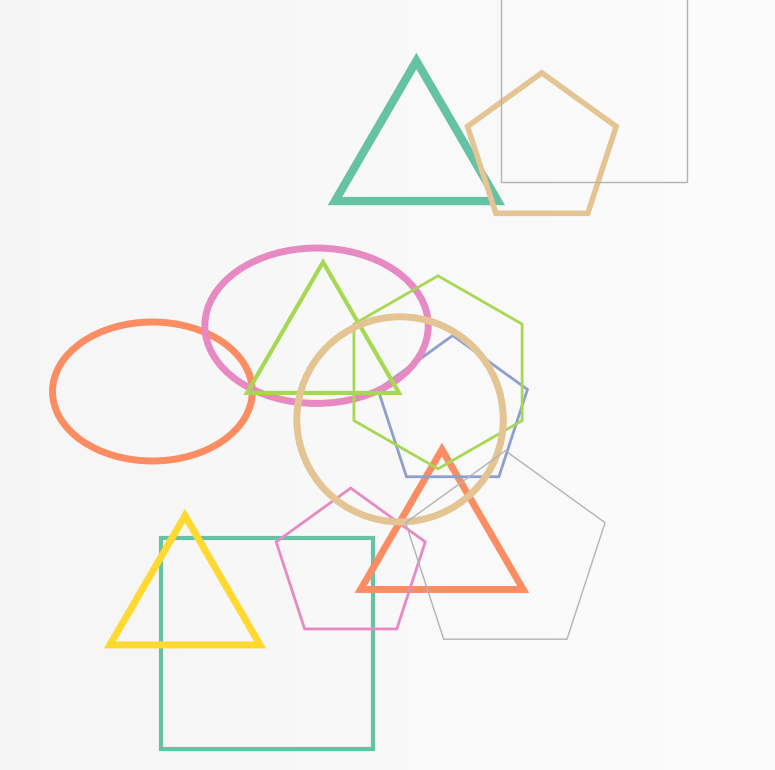[{"shape": "square", "thickness": 1.5, "radius": 0.68, "center": [0.345, 0.164]}, {"shape": "triangle", "thickness": 3, "radius": 0.61, "center": [0.537, 0.8]}, {"shape": "oval", "thickness": 2.5, "radius": 0.64, "center": [0.197, 0.492]}, {"shape": "triangle", "thickness": 2.5, "radius": 0.61, "center": [0.57, 0.295]}, {"shape": "pentagon", "thickness": 1, "radius": 0.51, "center": [0.584, 0.463]}, {"shape": "oval", "thickness": 2.5, "radius": 0.72, "center": [0.408, 0.577]}, {"shape": "pentagon", "thickness": 1, "radius": 0.51, "center": [0.453, 0.265]}, {"shape": "triangle", "thickness": 1.5, "radius": 0.57, "center": [0.417, 0.546]}, {"shape": "hexagon", "thickness": 1, "radius": 0.63, "center": [0.565, 0.516]}, {"shape": "triangle", "thickness": 2.5, "radius": 0.56, "center": [0.239, 0.218]}, {"shape": "circle", "thickness": 2.5, "radius": 0.67, "center": [0.516, 0.455]}, {"shape": "pentagon", "thickness": 2, "radius": 0.5, "center": [0.699, 0.805]}, {"shape": "square", "thickness": 0.5, "radius": 0.6, "center": [0.767, 0.884]}, {"shape": "pentagon", "thickness": 0.5, "radius": 0.68, "center": [0.652, 0.279]}]